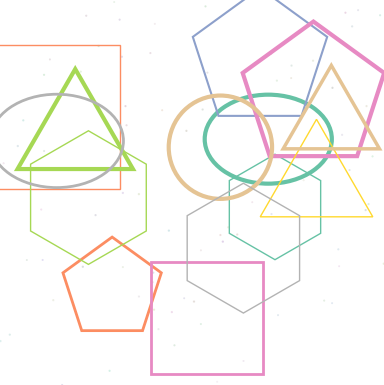[{"shape": "oval", "thickness": 3, "radius": 0.83, "center": [0.697, 0.639]}, {"shape": "hexagon", "thickness": 1, "radius": 0.68, "center": [0.714, 0.462]}, {"shape": "pentagon", "thickness": 2, "radius": 0.67, "center": [0.291, 0.25]}, {"shape": "square", "thickness": 1, "radius": 0.93, "center": [0.124, 0.696]}, {"shape": "pentagon", "thickness": 1.5, "radius": 0.92, "center": [0.675, 0.847]}, {"shape": "pentagon", "thickness": 3, "radius": 0.97, "center": [0.814, 0.751]}, {"shape": "square", "thickness": 2, "radius": 0.73, "center": [0.536, 0.174]}, {"shape": "hexagon", "thickness": 1, "radius": 0.87, "center": [0.23, 0.487]}, {"shape": "triangle", "thickness": 3, "radius": 0.87, "center": [0.195, 0.647]}, {"shape": "triangle", "thickness": 1, "radius": 0.84, "center": [0.822, 0.521]}, {"shape": "triangle", "thickness": 2.5, "radius": 0.72, "center": [0.861, 0.686]}, {"shape": "circle", "thickness": 3, "radius": 0.67, "center": [0.572, 0.618]}, {"shape": "hexagon", "thickness": 1, "radius": 0.84, "center": [0.632, 0.355]}, {"shape": "oval", "thickness": 2, "radius": 0.87, "center": [0.147, 0.634]}]